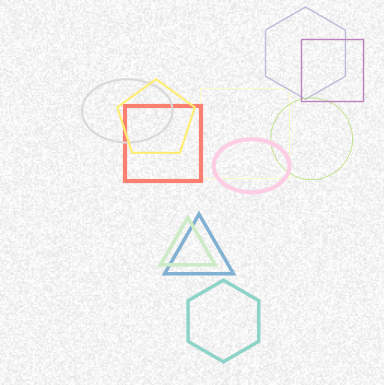[{"shape": "hexagon", "thickness": 2.5, "radius": 0.53, "center": [0.58, 0.166]}, {"shape": "square", "thickness": 0.5, "radius": 0.58, "center": [0.634, 0.655]}, {"shape": "hexagon", "thickness": 1, "radius": 0.6, "center": [0.793, 0.862]}, {"shape": "square", "thickness": 3, "radius": 0.49, "center": [0.423, 0.628]}, {"shape": "triangle", "thickness": 2.5, "radius": 0.52, "center": [0.517, 0.341]}, {"shape": "circle", "thickness": 0.5, "radius": 0.53, "center": [0.81, 0.64]}, {"shape": "oval", "thickness": 3, "radius": 0.49, "center": [0.653, 0.569]}, {"shape": "oval", "thickness": 1.5, "radius": 0.59, "center": [0.331, 0.712]}, {"shape": "square", "thickness": 1, "radius": 0.4, "center": [0.862, 0.819]}, {"shape": "triangle", "thickness": 2.5, "radius": 0.41, "center": [0.488, 0.353]}, {"shape": "pentagon", "thickness": 1.5, "radius": 0.53, "center": [0.405, 0.689]}]